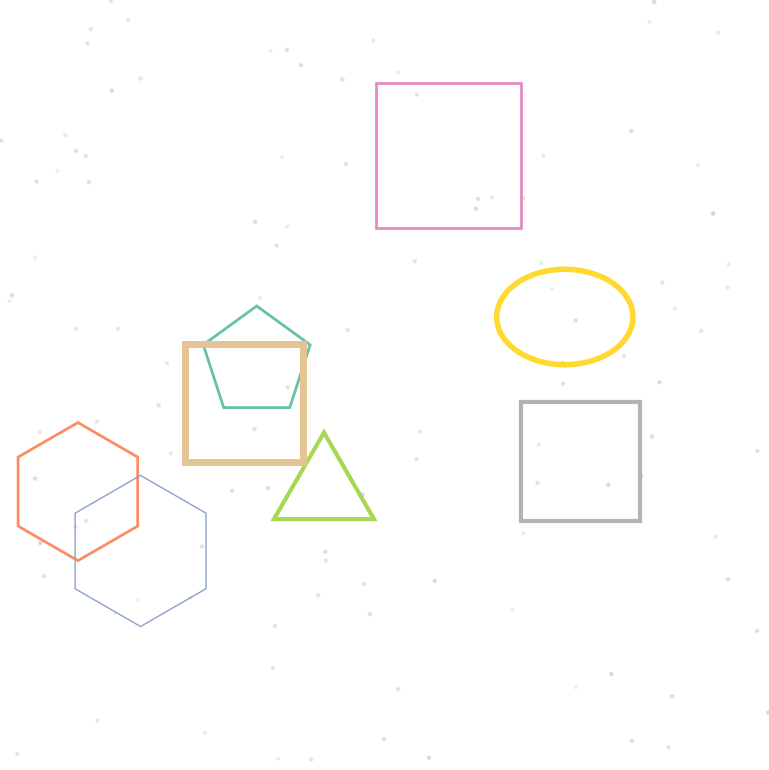[{"shape": "pentagon", "thickness": 1, "radius": 0.36, "center": [0.333, 0.53]}, {"shape": "hexagon", "thickness": 1, "radius": 0.45, "center": [0.101, 0.362]}, {"shape": "hexagon", "thickness": 0.5, "radius": 0.49, "center": [0.183, 0.284]}, {"shape": "square", "thickness": 1, "radius": 0.47, "center": [0.582, 0.798]}, {"shape": "triangle", "thickness": 1.5, "radius": 0.38, "center": [0.421, 0.363]}, {"shape": "oval", "thickness": 2, "radius": 0.44, "center": [0.734, 0.588]}, {"shape": "square", "thickness": 2.5, "radius": 0.38, "center": [0.317, 0.476]}, {"shape": "square", "thickness": 1.5, "radius": 0.39, "center": [0.753, 0.401]}]